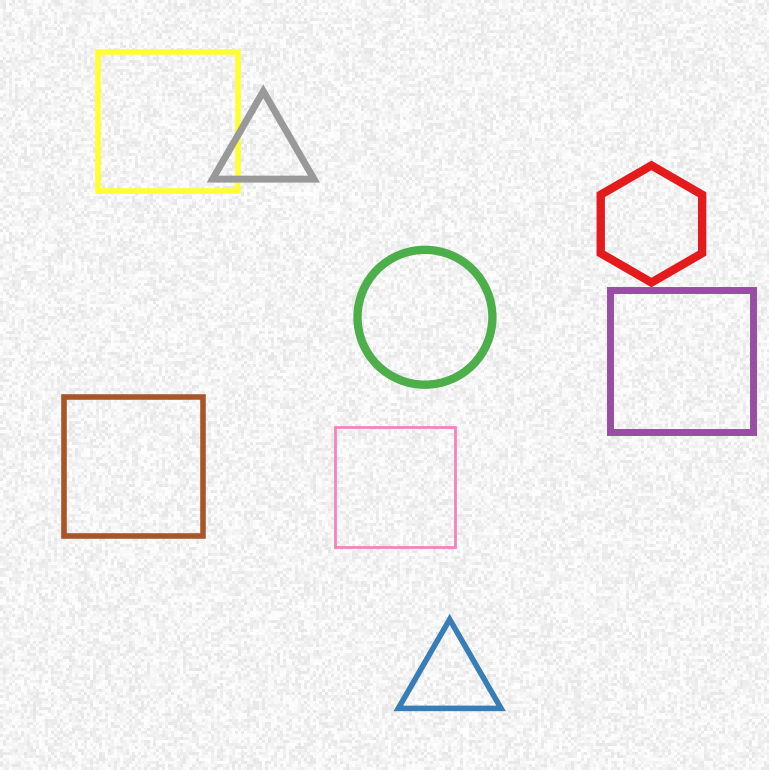[{"shape": "hexagon", "thickness": 3, "radius": 0.38, "center": [0.846, 0.709]}, {"shape": "triangle", "thickness": 2, "radius": 0.39, "center": [0.584, 0.119]}, {"shape": "circle", "thickness": 3, "radius": 0.44, "center": [0.552, 0.588]}, {"shape": "square", "thickness": 2.5, "radius": 0.46, "center": [0.885, 0.531]}, {"shape": "square", "thickness": 2, "radius": 0.45, "center": [0.218, 0.843]}, {"shape": "square", "thickness": 2, "radius": 0.45, "center": [0.174, 0.394]}, {"shape": "square", "thickness": 1, "radius": 0.39, "center": [0.514, 0.368]}, {"shape": "triangle", "thickness": 2.5, "radius": 0.38, "center": [0.342, 0.805]}]